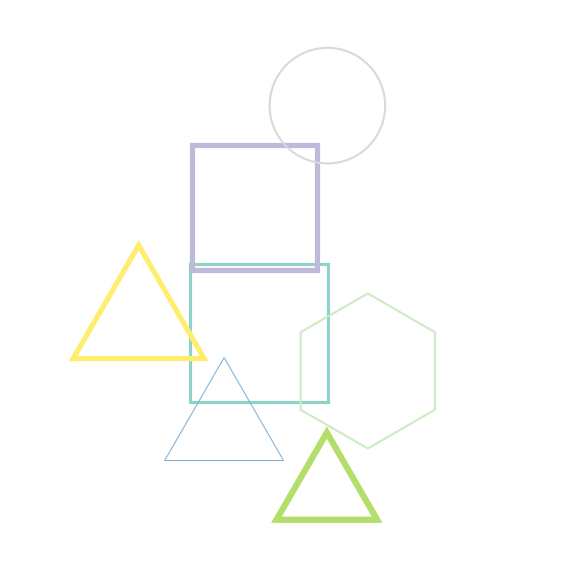[{"shape": "square", "thickness": 1.5, "radius": 0.6, "center": [0.449, 0.423]}, {"shape": "square", "thickness": 2.5, "radius": 0.54, "center": [0.441, 0.639]}, {"shape": "triangle", "thickness": 0.5, "radius": 0.59, "center": [0.388, 0.261]}, {"shape": "triangle", "thickness": 3, "radius": 0.5, "center": [0.566, 0.149]}, {"shape": "circle", "thickness": 1, "radius": 0.5, "center": [0.567, 0.816]}, {"shape": "hexagon", "thickness": 1, "radius": 0.67, "center": [0.637, 0.357]}, {"shape": "triangle", "thickness": 2.5, "radius": 0.65, "center": [0.24, 0.444]}]